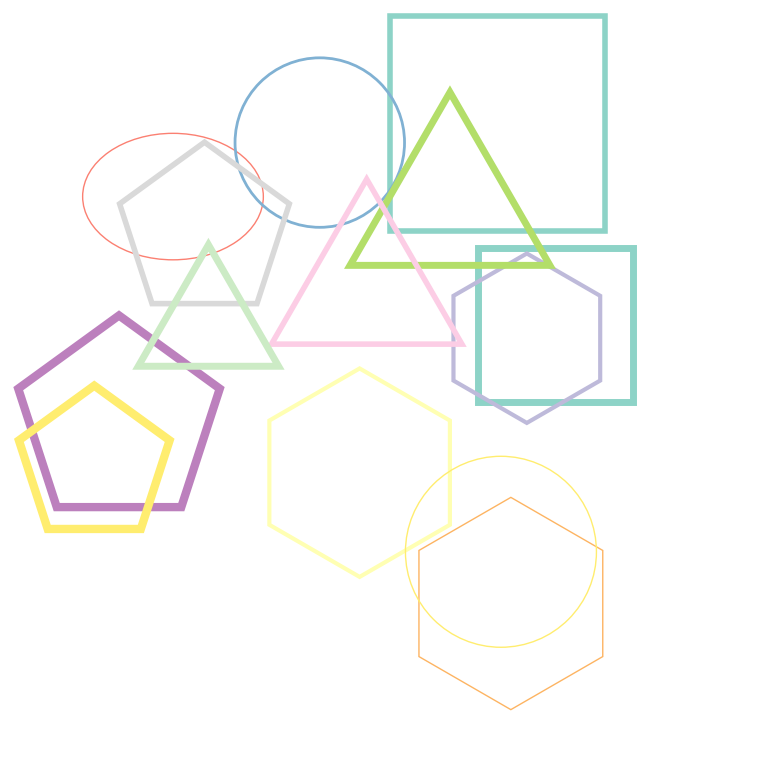[{"shape": "square", "thickness": 2, "radius": 0.7, "center": [0.646, 0.84]}, {"shape": "square", "thickness": 2.5, "radius": 0.5, "center": [0.721, 0.578]}, {"shape": "hexagon", "thickness": 1.5, "radius": 0.68, "center": [0.467, 0.386]}, {"shape": "hexagon", "thickness": 1.5, "radius": 0.55, "center": [0.684, 0.561]}, {"shape": "oval", "thickness": 0.5, "radius": 0.59, "center": [0.225, 0.745]}, {"shape": "circle", "thickness": 1, "radius": 0.55, "center": [0.415, 0.815]}, {"shape": "hexagon", "thickness": 0.5, "radius": 0.69, "center": [0.663, 0.216]}, {"shape": "triangle", "thickness": 2.5, "radius": 0.75, "center": [0.584, 0.73]}, {"shape": "triangle", "thickness": 2, "radius": 0.71, "center": [0.476, 0.624]}, {"shape": "pentagon", "thickness": 2, "radius": 0.58, "center": [0.266, 0.699]}, {"shape": "pentagon", "thickness": 3, "radius": 0.69, "center": [0.155, 0.453]}, {"shape": "triangle", "thickness": 2.5, "radius": 0.53, "center": [0.271, 0.577]}, {"shape": "pentagon", "thickness": 3, "radius": 0.51, "center": [0.122, 0.396]}, {"shape": "circle", "thickness": 0.5, "radius": 0.62, "center": [0.651, 0.283]}]